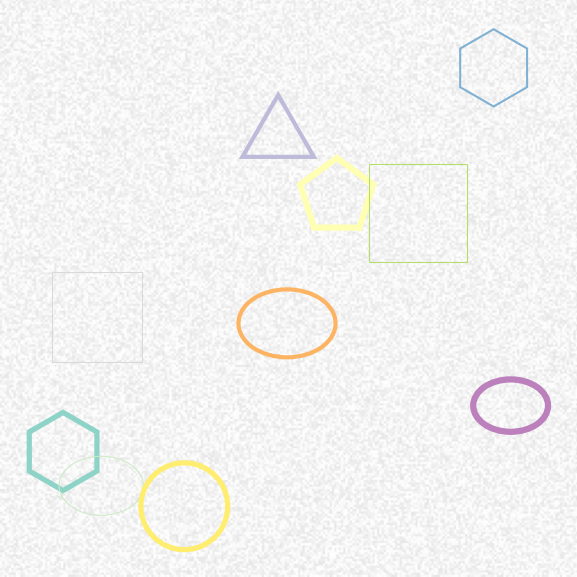[{"shape": "hexagon", "thickness": 2.5, "radius": 0.34, "center": [0.109, 0.217]}, {"shape": "pentagon", "thickness": 3, "radius": 0.33, "center": [0.583, 0.659]}, {"shape": "triangle", "thickness": 2, "radius": 0.36, "center": [0.482, 0.763]}, {"shape": "hexagon", "thickness": 1, "radius": 0.33, "center": [0.855, 0.882]}, {"shape": "oval", "thickness": 2, "radius": 0.42, "center": [0.497, 0.439]}, {"shape": "square", "thickness": 0.5, "radius": 0.42, "center": [0.723, 0.63]}, {"shape": "square", "thickness": 0.5, "radius": 0.39, "center": [0.168, 0.45]}, {"shape": "oval", "thickness": 3, "radius": 0.32, "center": [0.884, 0.297]}, {"shape": "oval", "thickness": 0.5, "radius": 0.36, "center": [0.175, 0.158]}, {"shape": "circle", "thickness": 2.5, "radius": 0.38, "center": [0.319, 0.122]}]